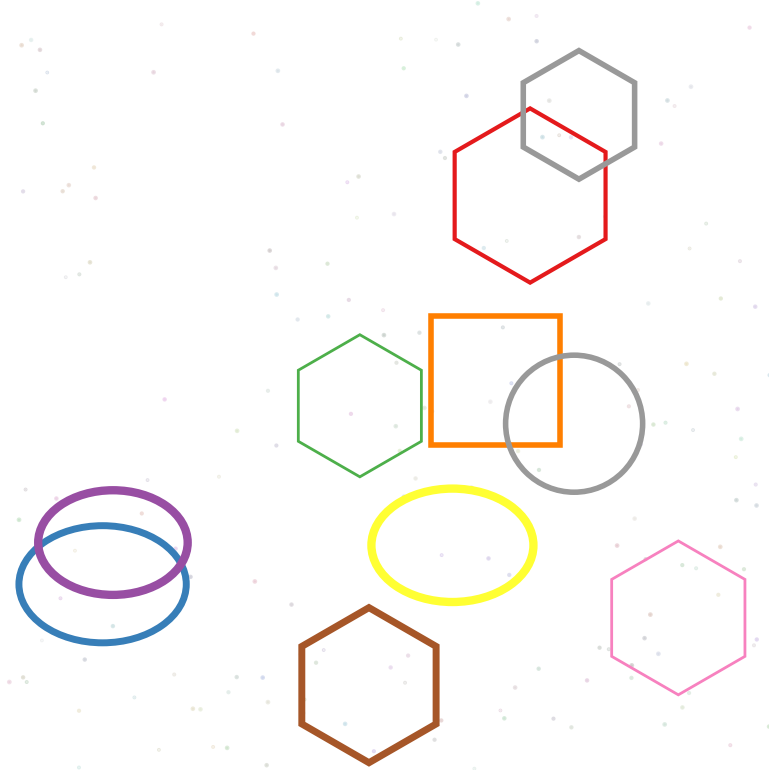[{"shape": "hexagon", "thickness": 1.5, "radius": 0.57, "center": [0.688, 0.746]}, {"shape": "oval", "thickness": 2.5, "radius": 0.54, "center": [0.133, 0.241]}, {"shape": "hexagon", "thickness": 1, "radius": 0.46, "center": [0.467, 0.473]}, {"shape": "oval", "thickness": 3, "radius": 0.49, "center": [0.147, 0.295]}, {"shape": "square", "thickness": 2, "radius": 0.42, "center": [0.643, 0.506]}, {"shape": "oval", "thickness": 3, "radius": 0.53, "center": [0.588, 0.292]}, {"shape": "hexagon", "thickness": 2.5, "radius": 0.5, "center": [0.479, 0.11]}, {"shape": "hexagon", "thickness": 1, "radius": 0.5, "center": [0.881, 0.198]}, {"shape": "hexagon", "thickness": 2, "radius": 0.42, "center": [0.752, 0.851]}, {"shape": "circle", "thickness": 2, "radius": 0.44, "center": [0.746, 0.45]}]